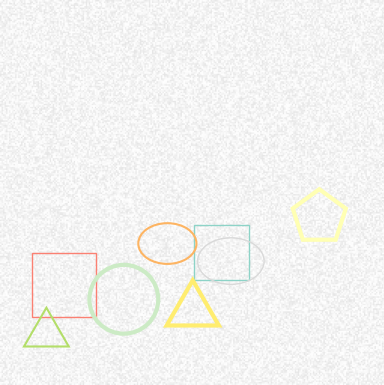[{"shape": "square", "thickness": 1, "radius": 0.36, "center": [0.575, 0.344]}, {"shape": "pentagon", "thickness": 3, "radius": 0.36, "center": [0.829, 0.436]}, {"shape": "square", "thickness": 1, "radius": 0.42, "center": [0.167, 0.26]}, {"shape": "oval", "thickness": 1.5, "radius": 0.38, "center": [0.435, 0.367]}, {"shape": "triangle", "thickness": 1.5, "radius": 0.34, "center": [0.12, 0.134]}, {"shape": "oval", "thickness": 1, "radius": 0.43, "center": [0.6, 0.322]}, {"shape": "circle", "thickness": 3, "radius": 0.45, "center": [0.322, 0.223]}, {"shape": "triangle", "thickness": 3, "radius": 0.39, "center": [0.501, 0.194]}]